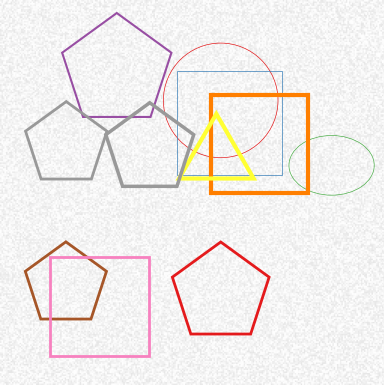[{"shape": "circle", "thickness": 0.5, "radius": 0.74, "center": [0.573, 0.739]}, {"shape": "pentagon", "thickness": 2, "radius": 0.66, "center": [0.573, 0.239]}, {"shape": "square", "thickness": 0.5, "radius": 0.68, "center": [0.597, 0.681]}, {"shape": "oval", "thickness": 0.5, "radius": 0.55, "center": [0.861, 0.571]}, {"shape": "pentagon", "thickness": 1.5, "radius": 0.75, "center": [0.303, 0.817]}, {"shape": "square", "thickness": 3, "radius": 0.63, "center": [0.674, 0.626]}, {"shape": "triangle", "thickness": 3, "radius": 0.56, "center": [0.562, 0.592]}, {"shape": "pentagon", "thickness": 2, "radius": 0.55, "center": [0.171, 0.261]}, {"shape": "square", "thickness": 2, "radius": 0.64, "center": [0.258, 0.204]}, {"shape": "pentagon", "thickness": 2.5, "radius": 0.6, "center": [0.389, 0.613]}, {"shape": "pentagon", "thickness": 2, "radius": 0.56, "center": [0.172, 0.625]}]